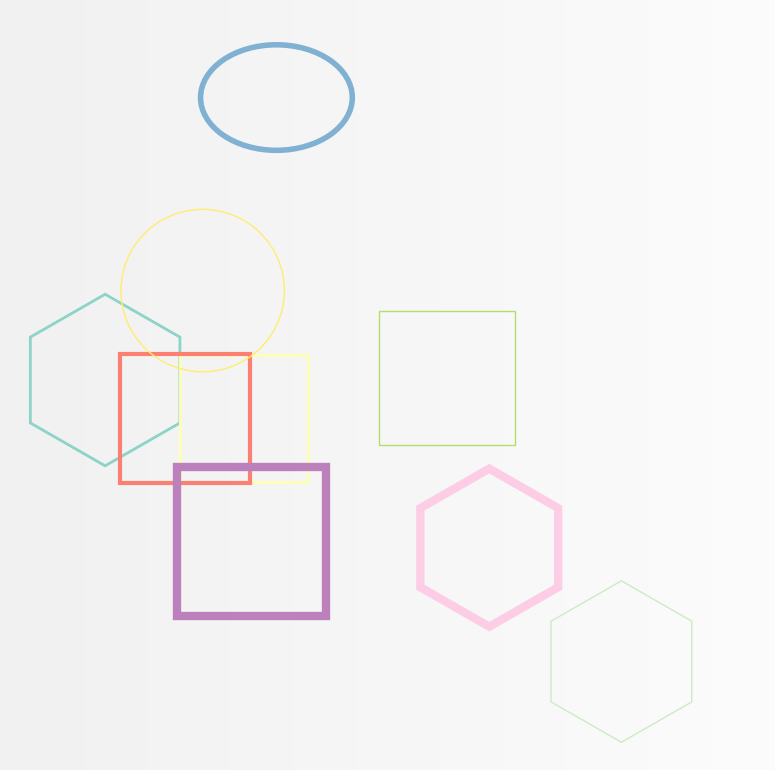[{"shape": "hexagon", "thickness": 1, "radius": 0.56, "center": [0.136, 0.506]}, {"shape": "square", "thickness": 1, "radius": 0.41, "center": [0.315, 0.457]}, {"shape": "square", "thickness": 1.5, "radius": 0.42, "center": [0.239, 0.457]}, {"shape": "oval", "thickness": 2, "radius": 0.49, "center": [0.357, 0.873]}, {"shape": "square", "thickness": 0.5, "radius": 0.44, "center": [0.577, 0.509]}, {"shape": "hexagon", "thickness": 3, "radius": 0.51, "center": [0.631, 0.289]}, {"shape": "square", "thickness": 3, "radius": 0.48, "center": [0.324, 0.297]}, {"shape": "hexagon", "thickness": 0.5, "radius": 0.52, "center": [0.802, 0.141]}, {"shape": "circle", "thickness": 0.5, "radius": 0.53, "center": [0.262, 0.623]}]